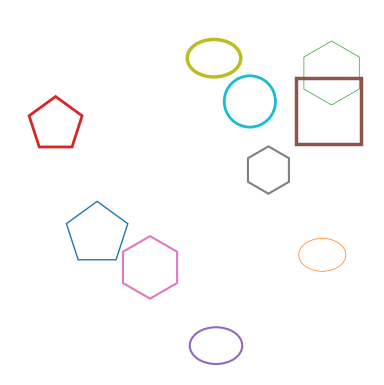[{"shape": "pentagon", "thickness": 1, "radius": 0.42, "center": [0.252, 0.393]}, {"shape": "oval", "thickness": 0.5, "radius": 0.31, "center": [0.837, 0.338]}, {"shape": "hexagon", "thickness": 0.5, "radius": 0.42, "center": [0.861, 0.81]}, {"shape": "pentagon", "thickness": 2, "radius": 0.36, "center": [0.144, 0.677]}, {"shape": "oval", "thickness": 1.5, "radius": 0.34, "center": [0.561, 0.102]}, {"shape": "square", "thickness": 2.5, "radius": 0.43, "center": [0.854, 0.712]}, {"shape": "hexagon", "thickness": 1.5, "radius": 0.41, "center": [0.39, 0.305]}, {"shape": "hexagon", "thickness": 1.5, "radius": 0.31, "center": [0.697, 0.558]}, {"shape": "oval", "thickness": 2.5, "radius": 0.35, "center": [0.556, 0.849]}, {"shape": "circle", "thickness": 2, "radius": 0.33, "center": [0.649, 0.736]}]